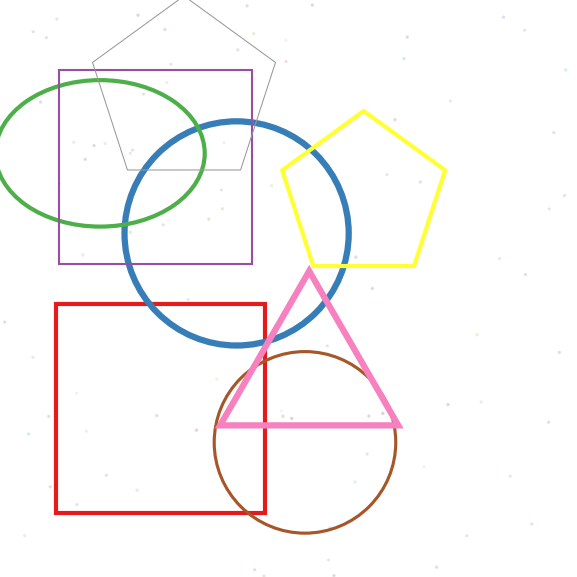[{"shape": "square", "thickness": 2, "radius": 0.9, "center": [0.278, 0.292]}, {"shape": "circle", "thickness": 3, "radius": 0.97, "center": [0.41, 0.595]}, {"shape": "oval", "thickness": 2, "radius": 0.91, "center": [0.173, 0.734]}, {"shape": "square", "thickness": 1, "radius": 0.84, "center": [0.269, 0.711]}, {"shape": "pentagon", "thickness": 2, "radius": 0.74, "center": [0.63, 0.658]}, {"shape": "circle", "thickness": 1.5, "radius": 0.79, "center": [0.528, 0.233]}, {"shape": "triangle", "thickness": 3, "radius": 0.89, "center": [0.535, 0.352]}, {"shape": "pentagon", "thickness": 0.5, "radius": 0.83, "center": [0.319, 0.84]}]